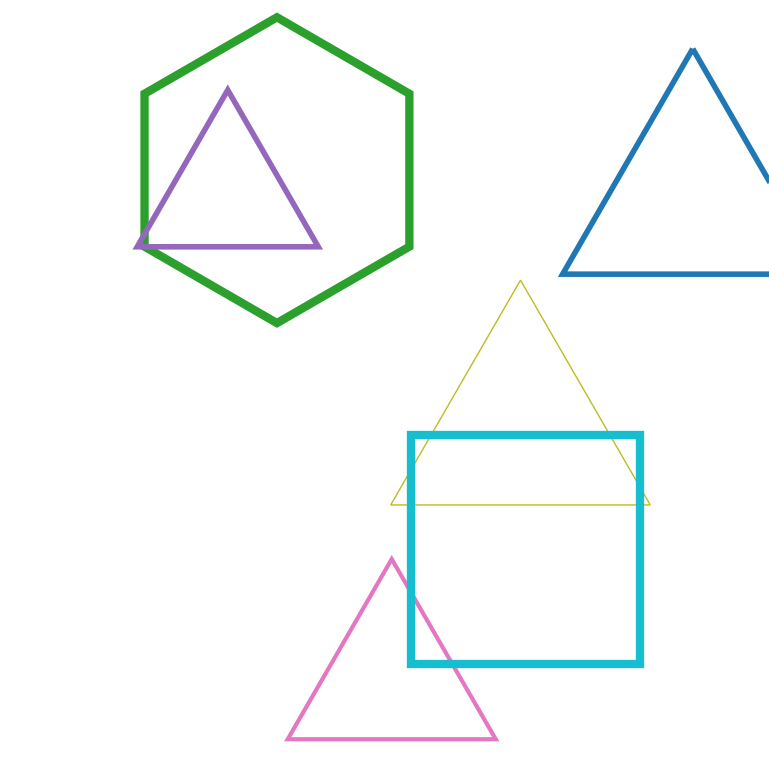[{"shape": "triangle", "thickness": 2, "radius": 0.98, "center": [0.9, 0.742]}, {"shape": "hexagon", "thickness": 3, "radius": 0.99, "center": [0.36, 0.779]}, {"shape": "triangle", "thickness": 2, "radius": 0.68, "center": [0.296, 0.747]}, {"shape": "triangle", "thickness": 1.5, "radius": 0.78, "center": [0.509, 0.118]}, {"shape": "triangle", "thickness": 0.5, "radius": 0.97, "center": [0.676, 0.442]}, {"shape": "square", "thickness": 3, "radius": 0.74, "center": [0.682, 0.287]}]